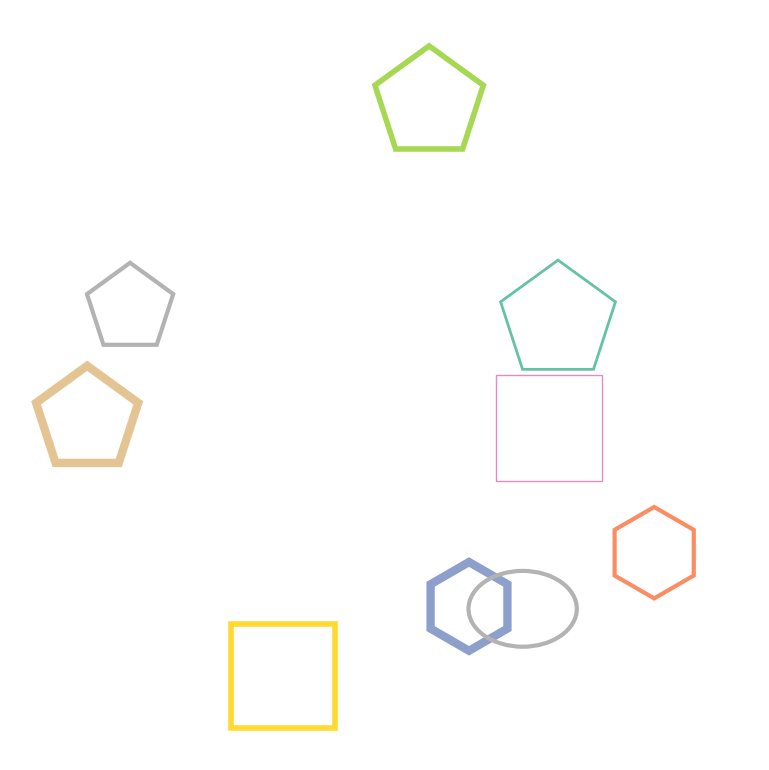[{"shape": "pentagon", "thickness": 1, "radius": 0.39, "center": [0.725, 0.584]}, {"shape": "hexagon", "thickness": 1.5, "radius": 0.3, "center": [0.85, 0.282]}, {"shape": "hexagon", "thickness": 3, "radius": 0.29, "center": [0.609, 0.212]}, {"shape": "square", "thickness": 0.5, "radius": 0.34, "center": [0.713, 0.444]}, {"shape": "pentagon", "thickness": 2, "radius": 0.37, "center": [0.557, 0.866]}, {"shape": "square", "thickness": 2, "radius": 0.34, "center": [0.367, 0.122]}, {"shape": "pentagon", "thickness": 3, "radius": 0.35, "center": [0.113, 0.455]}, {"shape": "oval", "thickness": 1.5, "radius": 0.35, "center": [0.679, 0.209]}, {"shape": "pentagon", "thickness": 1.5, "radius": 0.29, "center": [0.169, 0.6]}]